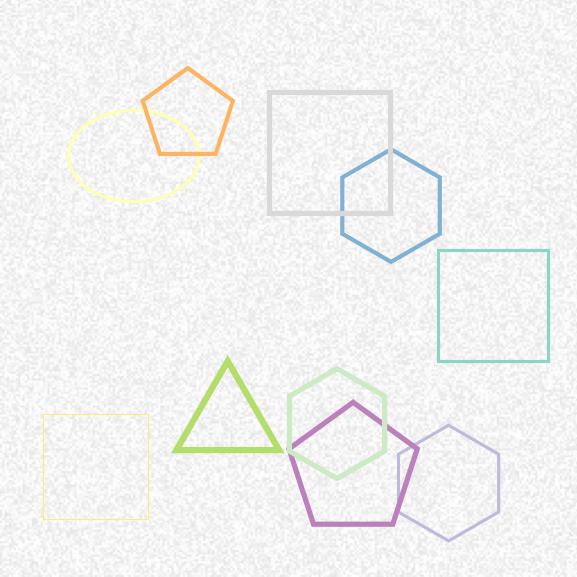[{"shape": "square", "thickness": 1.5, "radius": 0.48, "center": [0.853, 0.471]}, {"shape": "oval", "thickness": 1.5, "radius": 0.56, "center": [0.232, 0.729]}, {"shape": "hexagon", "thickness": 1.5, "radius": 0.5, "center": [0.777, 0.163]}, {"shape": "hexagon", "thickness": 2, "radius": 0.49, "center": [0.677, 0.643]}, {"shape": "pentagon", "thickness": 2, "radius": 0.41, "center": [0.325, 0.799]}, {"shape": "triangle", "thickness": 3, "radius": 0.51, "center": [0.394, 0.271]}, {"shape": "square", "thickness": 2.5, "radius": 0.52, "center": [0.571, 0.735]}, {"shape": "pentagon", "thickness": 2.5, "radius": 0.58, "center": [0.611, 0.186]}, {"shape": "hexagon", "thickness": 2.5, "radius": 0.48, "center": [0.584, 0.266]}, {"shape": "square", "thickness": 0.5, "radius": 0.45, "center": [0.165, 0.192]}]